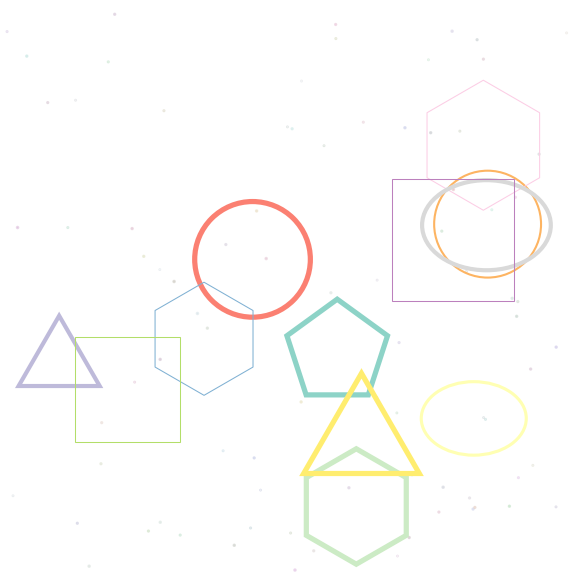[{"shape": "pentagon", "thickness": 2.5, "radius": 0.46, "center": [0.584, 0.389]}, {"shape": "oval", "thickness": 1.5, "radius": 0.45, "center": [0.82, 0.275]}, {"shape": "triangle", "thickness": 2, "radius": 0.41, "center": [0.102, 0.371]}, {"shape": "circle", "thickness": 2.5, "radius": 0.5, "center": [0.437, 0.55]}, {"shape": "hexagon", "thickness": 0.5, "radius": 0.49, "center": [0.353, 0.412]}, {"shape": "circle", "thickness": 1, "radius": 0.46, "center": [0.844, 0.611]}, {"shape": "square", "thickness": 0.5, "radius": 0.46, "center": [0.221, 0.324]}, {"shape": "hexagon", "thickness": 0.5, "radius": 0.56, "center": [0.837, 0.748]}, {"shape": "oval", "thickness": 2, "radius": 0.56, "center": [0.842, 0.609]}, {"shape": "square", "thickness": 0.5, "radius": 0.53, "center": [0.785, 0.584]}, {"shape": "hexagon", "thickness": 2.5, "radius": 0.5, "center": [0.617, 0.122]}, {"shape": "triangle", "thickness": 2.5, "radius": 0.58, "center": [0.626, 0.237]}]